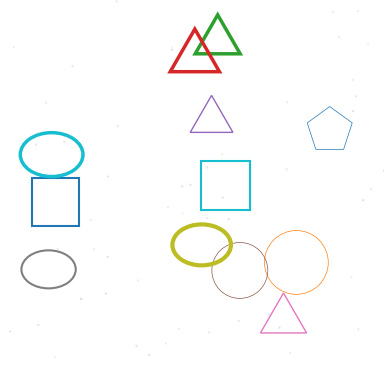[{"shape": "square", "thickness": 1.5, "radius": 0.31, "center": [0.144, 0.475]}, {"shape": "pentagon", "thickness": 0.5, "radius": 0.31, "center": [0.856, 0.662]}, {"shape": "circle", "thickness": 0.5, "radius": 0.41, "center": [0.77, 0.318]}, {"shape": "triangle", "thickness": 2.5, "radius": 0.34, "center": [0.565, 0.894]}, {"shape": "triangle", "thickness": 2.5, "radius": 0.37, "center": [0.506, 0.851]}, {"shape": "triangle", "thickness": 1, "radius": 0.32, "center": [0.55, 0.688]}, {"shape": "circle", "thickness": 0.5, "radius": 0.36, "center": [0.623, 0.298]}, {"shape": "triangle", "thickness": 1, "radius": 0.35, "center": [0.736, 0.17]}, {"shape": "oval", "thickness": 1.5, "radius": 0.35, "center": [0.126, 0.3]}, {"shape": "oval", "thickness": 3, "radius": 0.38, "center": [0.524, 0.364]}, {"shape": "oval", "thickness": 2.5, "radius": 0.41, "center": [0.134, 0.598]}, {"shape": "square", "thickness": 1.5, "radius": 0.32, "center": [0.585, 0.519]}]